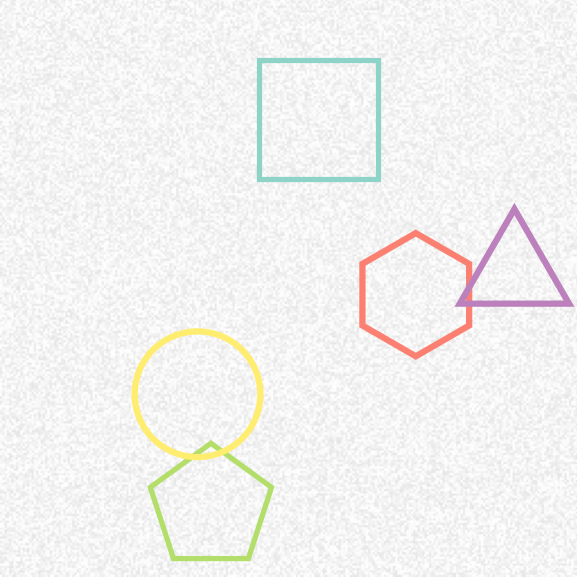[{"shape": "square", "thickness": 2.5, "radius": 0.51, "center": [0.552, 0.792]}, {"shape": "hexagon", "thickness": 3, "radius": 0.53, "center": [0.72, 0.489]}, {"shape": "pentagon", "thickness": 2.5, "radius": 0.55, "center": [0.365, 0.121]}, {"shape": "triangle", "thickness": 3, "radius": 0.55, "center": [0.891, 0.528]}, {"shape": "circle", "thickness": 3, "radius": 0.54, "center": [0.342, 0.316]}]